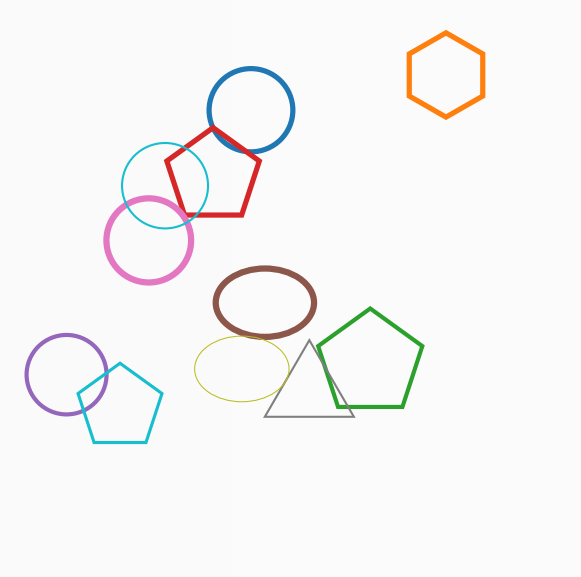[{"shape": "circle", "thickness": 2.5, "radius": 0.36, "center": [0.432, 0.808]}, {"shape": "hexagon", "thickness": 2.5, "radius": 0.36, "center": [0.767, 0.869]}, {"shape": "pentagon", "thickness": 2, "radius": 0.47, "center": [0.637, 0.371]}, {"shape": "pentagon", "thickness": 2.5, "radius": 0.42, "center": [0.367, 0.694]}, {"shape": "circle", "thickness": 2, "radius": 0.34, "center": [0.115, 0.35]}, {"shape": "oval", "thickness": 3, "radius": 0.42, "center": [0.456, 0.475]}, {"shape": "circle", "thickness": 3, "radius": 0.36, "center": [0.256, 0.583]}, {"shape": "triangle", "thickness": 1, "radius": 0.44, "center": [0.532, 0.322]}, {"shape": "oval", "thickness": 0.5, "radius": 0.41, "center": [0.416, 0.36]}, {"shape": "pentagon", "thickness": 1.5, "radius": 0.38, "center": [0.206, 0.294]}, {"shape": "circle", "thickness": 1, "radius": 0.37, "center": [0.284, 0.678]}]